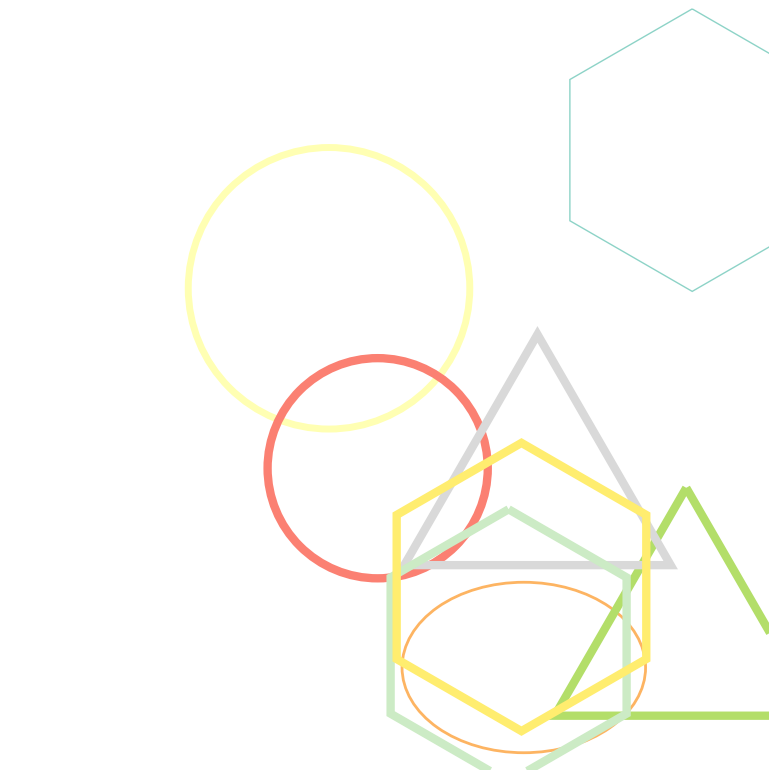[{"shape": "hexagon", "thickness": 0.5, "radius": 0.92, "center": [0.899, 0.805]}, {"shape": "circle", "thickness": 2.5, "radius": 0.91, "center": [0.427, 0.626]}, {"shape": "circle", "thickness": 3, "radius": 0.71, "center": [0.49, 0.392]}, {"shape": "oval", "thickness": 1, "radius": 0.79, "center": [0.68, 0.133]}, {"shape": "triangle", "thickness": 3, "radius": 0.99, "center": [0.891, 0.169]}, {"shape": "triangle", "thickness": 3, "radius": 1.0, "center": [0.698, 0.366]}, {"shape": "hexagon", "thickness": 3, "radius": 0.88, "center": [0.661, 0.162]}, {"shape": "hexagon", "thickness": 3, "radius": 0.94, "center": [0.677, 0.238]}]